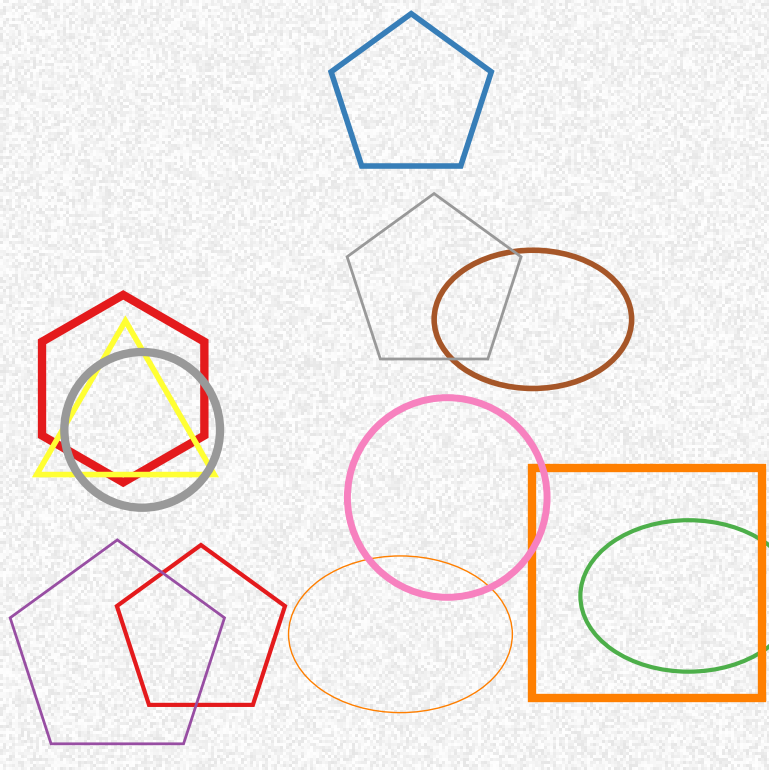[{"shape": "hexagon", "thickness": 3, "radius": 0.61, "center": [0.16, 0.495]}, {"shape": "pentagon", "thickness": 1.5, "radius": 0.57, "center": [0.261, 0.177]}, {"shape": "pentagon", "thickness": 2, "radius": 0.55, "center": [0.534, 0.873]}, {"shape": "oval", "thickness": 1.5, "radius": 0.7, "center": [0.894, 0.226]}, {"shape": "pentagon", "thickness": 1, "radius": 0.73, "center": [0.152, 0.152]}, {"shape": "square", "thickness": 3, "radius": 0.75, "center": [0.84, 0.243]}, {"shape": "oval", "thickness": 0.5, "radius": 0.73, "center": [0.52, 0.176]}, {"shape": "triangle", "thickness": 2, "radius": 0.67, "center": [0.163, 0.45]}, {"shape": "oval", "thickness": 2, "radius": 0.64, "center": [0.692, 0.585]}, {"shape": "circle", "thickness": 2.5, "radius": 0.65, "center": [0.581, 0.354]}, {"shape": "circle", "thickness": 3, "radius": 0.51, "center": [0.185, 0.442]}, {"shape": "pentagon", "thickness": 1, "radius": 0.59, "center": [0.564, 0.63]}]